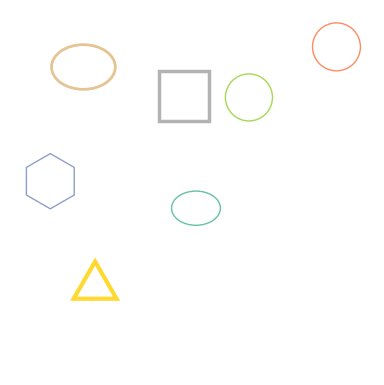[{"shape": "oval", "thickness": 1, "radius": 0.32, "center": [0.509, 0.459]}, {"shape": "circle", "thickness": 1, "radius": 0.31, "center": [0.874, 0.878]}, {"shape": "hexagon", "thickness": 1, "radius": 0.36, "center": [0.131, 0.529]}, {"shape": "circle", "thickness": 1, "radius": 0.31, "center": [0.647, 0.747]}, {"shape": "triangle", "thickness": 3, "radius": 0.32, "center": [0.247, 0.256]}, {"shape": "oval", "thickness": 2, "radius": 0.41, "center": [0.217, 0.826]}, {"shape": "square", "thickness": 2.5, "radius": 0.32, "center": [0.479, 0.751]}]